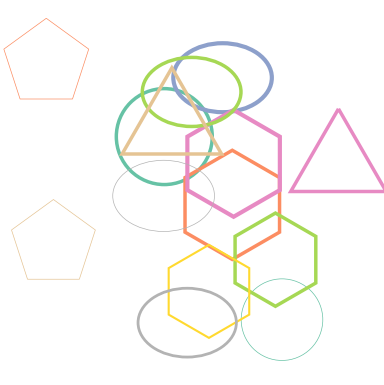[{"shape": "circle", "thickness": 2.5, "radius": 0.62, "center": [0.427, 0.645]}, {"shape": "circle", "thickness": 0.5, "radius": 0.53, "center": [0.732, 0.17]}, {"shape": "hexagon", "thickness": 2.5, "radius": 0.71, "center": [0.603, 0.468]}, {"shape": "pentagon", "thickness": 0.5, "radius": 0.58, "center": [0.12, 0.837]}, {"shape": "oval", "thickness": 3, "radius": 0.64, "center": [0.578, 0.798]}, {"shape": "hexagon", "thickness": 3, "radius": 0.69, "center": [0.607, 0.576]}, {"shape": "triangle", "thickness": 2.5, "radius": 0.72, "center": [0.879, 0.574]}, {"shape": "hexagon", "thickness": 2.5, "radius": 0.61, "center": [0.715, 0.325]}, {"shape": "oval", "thickness": 2.5, "radius": 0.64, "center": [0.498, 0.761]}, {"shape": "hexagon", "thickness": 1.5, "radius": 0.6, "center": [0.543, 0.243]}, {"shape": "triangle", "thickness": 2.5, "radius": 0.75, "center": [0.446, 0.675]}, {"shape": "pentagon", "thickness": 0.5, "radius": 0.57, "center": [0.139, 0.367]}, {"shape": "oval", "thickness": 0.5, "radius": 0.66, "center": [0.425, 0.491]}, {"shape": "oval", "thickness": 2, "radius": 0.64, "center": [0.486, 0.162]}]